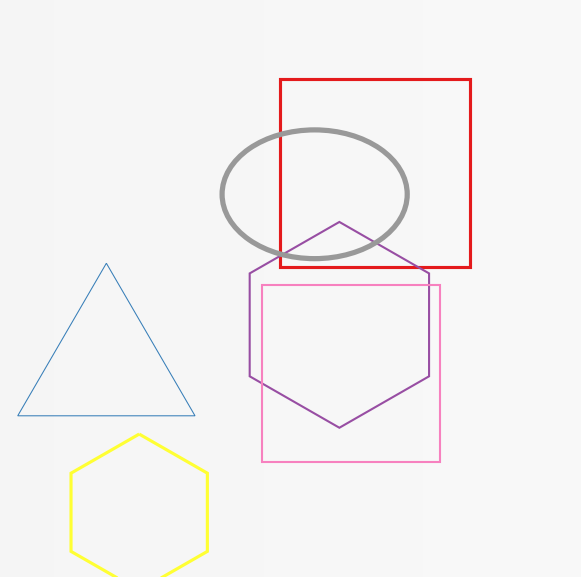[{"shape": "square", "thickness": 1.5, "radius": 0.82, "center": [0.644, 0.7]}, {"shape": "triangle", "thickness": 0.5, "radius": 0.88, "center": [0.183, 0.367]}, {"shape": "hexagon", "thickness": 1, "radius": 0.89, "center": [0.584, 0.437]}, {"shape": "hexagon", "thickness": 1.5, "radius": 0.68, "center": [0.239, 0.112]}, {"shape": "square", "thickness": 1, "radius": 0.77, "center": [0.604, 0.352]}, {"shape": "oval", "thickness": 2.5, "radius": 0.8, "center": [0.541, 0.663]}]